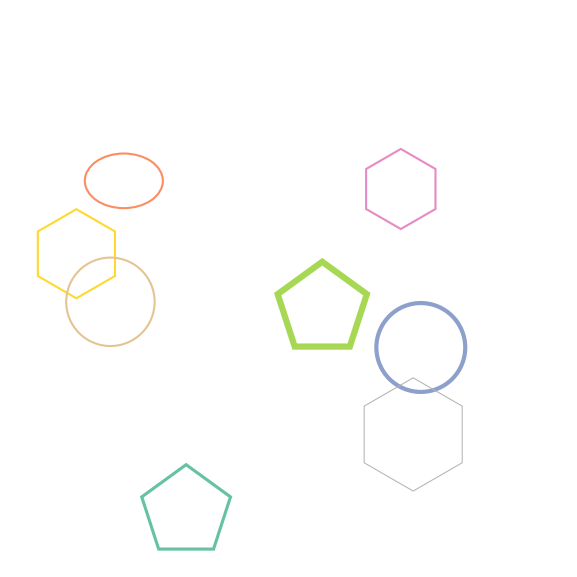[{"shape": "pentagon", "thickness": 1.5, "radius": 0.4, "center": [0.322, 0.114]}, {"shape": "oval", "thickness": 1, "radius": 0.34, "center": [0.214, 0.686]}, {"shape": "circle", "thickness": 2, "radius": 0.38, "center": [0.729, 0.397]}, {"shape": "hexagon", "thickness": 1, "radius": 0.35, "center": [0.694, 0.672]}, {"shape": "pentagon", "thickness": 3, "radius": 0.41, "center": [0.558, 0.465]}, {"shape": "hexagon", "thickness": 1, "radius": 0.39, "center": [0.132, 0.56]}, {"shape": "circle", "thickness": 1, "radius": 0.38, "center": [0.191, 0.477]}, {"shape": "hexagon", "thickness": 0.5, "radius": 0.49, "center": [0.715, 0.247]}]